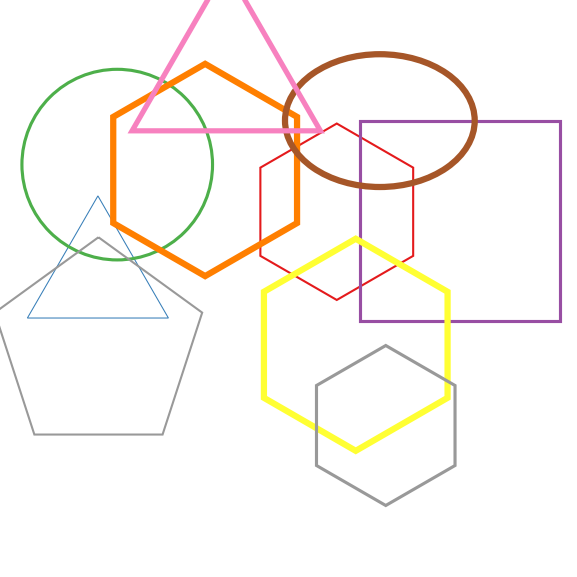[{"shape": "hexagon", "thickness": 1, "radius": 0.76, "center": [0.583, 0.632]}, {"shape": "triangle", "thickness": 0.5, "radius": 0.7, "center": [0.17, 0.519]}, {"shape": "circle", "thickness": 1.5, "radius": 0.83, "center": [0.203, 0.714]}, {"shape": "square", "thickness": 1.5, "radius": 0.87, "center": [0.796, 0.617]}, {"shape": "hexagon", "thickness": 3, "radius": 0.92, "center": [0.355, 0.705]}, {"shape": "hexagon", "thickness": 3, "radius": 0.92, "center": [0.616, 0.402]}, {"shape": "oval", "thickness": 3, "radius": 0.82, "center": [0.658, 0.79]}, {"shape": "triangle", "thickness": 2.5, "radius": 0.94, "center": [0.392, 0.867]}, {"shape": "pentagon", "thickness": 1, "radius": 0.94, "center": [0.171, 0.399]}, {"shape": "hexagon", "thickness": 1.5, "radius": 0.69, "center": [0.668, 0.262]}]